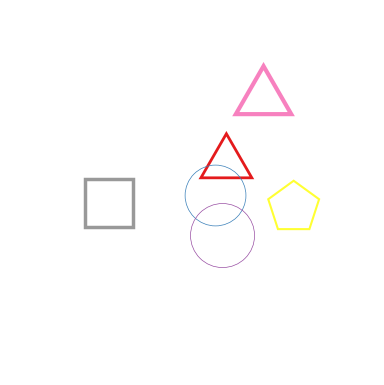[{"shape": "triangle", "thickness": 2, "radius": 0.38, "center": [0.588, 0.576]}, {"shape": "circle", "thickness": 0.5, "radius": 0.39, "center": [0.56, 0.492]}, {"shape": "circle", "thickness": 0.5, "radius": 0.42, "center": [0.578, 0.388]}, {"shape": "pentagon", "thickness": 1.5, "radius": 0.35, "center": [0.763, 0.461]}, {"shape": "triangle", "thickness": 3, "radius": 0.42, "center": [0.685, 0.745]}, {"shape": "square", "thickness": 2.5, "radius": 0.31, "center": [0.282, 0.473]}]